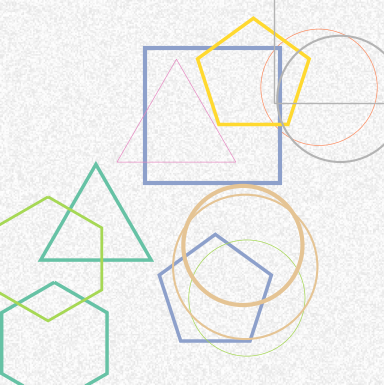[{"shape": "hexagon", "thickness": 2.5, "radius": 0.79, "center": [0.141, 0.109]}, {"shape": "triangle", "thickness": 2.5, "radius": 0.83, "center": [0.249, 0.407]}, {"shape": "circle", "thickness": 0.5, "radius": 0.76, "center": [0.829, 0.773]}, {"shape": "pentagon", "thickness": 2.5, "radius": 0.77, "center": [0.559, 0.238]}, {"shape": "square", "thickness": 3, "radius": 0.88, "center": [0.551, 0.701]}, {"shape": "triangle", "thickness": 0.5, "radius": 0.89, "center": [0.458, 0.668]}, {"shape": "circle", "thickness": 0.5, "radius": 0.75, "center": [0.641, 0.226]}, {"shape": "hexagon", "thickness": 2, "radius": 0.81, "center": [0.125, 0.328]}, {"shape": "pentagon", "thickness": 2.5, "radius": 0.76, "center": [0.658, 0.8]}, {"shape": "circle", "thickness": 1.5, "radius": 0.94, "center": [0.637, 0.307]}, {"shape": "circle", "thickness": 3, "radius": 0.77, "center": [0.631, 0.362]}, {"shape": "circle", "thickness": 1.5, "radius": 0.82, "center": [0.884, 0.743]}, {"shape": "square", "thickness": 1, "radius": 0.77, "center": [0.865, 0.887]}]